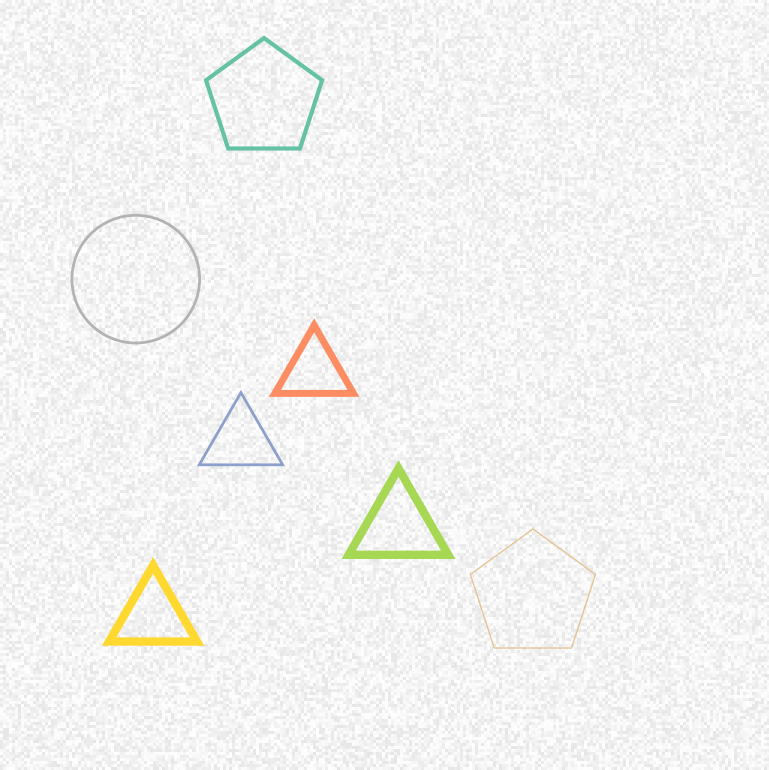[{"shape": "pentagon", "thickness": 1.5, "radius": 0.4, "center": [0.343, 0.871]}, {"shape": "triangle", "thickness": 2.5, "radius": 0.29, "center": [0.408, 0.519]}, {"shape": "triangle", "thickness": 1, "radius": 0.31, "center": [0.313, 0.428]}, {"shape": "triangle", "thickness": 3, "radius": 0.37, "center": [0.517, 0.317]}, {"shape": "triangle", "thickness": 3, "radius": 0.33, "center": [0.199, 0.2]}, {"shape": "pentagon", "thickness": 0.5, "radius": 0.43, "center": [0.692, 0.228]}, {"shape": "circle", "thickness": 1, "radius": 0.41, "center": [0.176, 0.637]}]